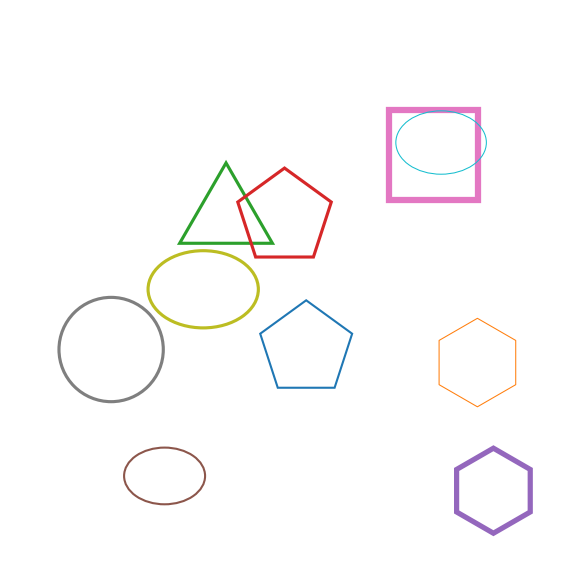[{"shape": "pentagon", "thickness": 1, "radius": 0.42, "center": [0.53, 0.395]}, {"shape": "hexagon", "thickness": 0.5, "radius": 0.38, "center": [0.827, 0.371]}, {"shape": "triangle", "thickness": 1.5, "radius": 0.46, "center": [0.391, 0.624]}, {"shape": "pentagon", "thickness": 1.5, "radius": 0.43, "center": [0.493, 0.623]}, {"shape": "hexagon", "thickness": 2.5, "radius": 0.37, "center": [0.854, 0.149]}, {"shape": "oval", "thickness": 1, "radius": 0.35, "center": [0.285, 0.175]}, {"shape": "square", "thickness": 3, "radius": 0.39, "center": [0.751, 0.73]}, {"shape": "circle", "thickness": 1.5, "radius": 0.45, "center": [0.192, 0.394]}, {"shape": "oval", "thickness": 1.5, "radius": 0.48, "center": [0.352, 0.498]}, {"shape": "oval", "thickness": 0.5, "radius": 0.39, "center": [0.764, 0.752]}]